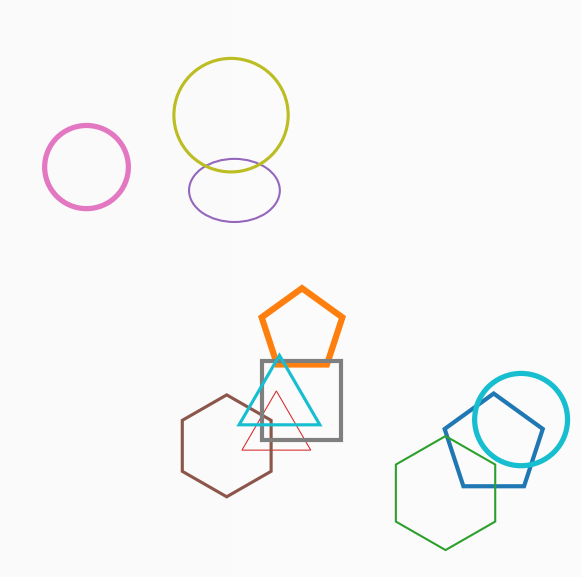[{"shape": "pentagon", "thickness": 2, "radius": 0.44, "center": [0.849, 0.229]}, {"shape": "pentagon", "thickness": 3, "radius": 0.36, "center": [0.52, 0.427]}, {"shape": "hexagon", "thickness": 1, "radius": 0.49, "center": [0.767, 0.145]}, {"shape": "triangle", "thickness": 0.5, "radius": 0.34, "center": [0.475, 0.254]}, {"shape": "oval", "thickness": 1, "radius": 0.39, "center": [0.403, 0.669]}, {"shape": "hexagon", "thickness": 1.5, "radius": 0.44, "center": [0.39, 0.227]}, {"shape": "circle", "thickness": 2.5, "radius": 0.36, "center": [0.149, 0.71]}, {"shape": "square", "thickness": 2, "radius": 0.34, "center": [0.519, 0.306]}, {"shape": "circle", "thickness": 1.5, "radius": 0.49, "center": [0.397, 0.8]}, {"shape": "triangle", "thickness": 1.5, "radius": 0.4, "center": [0.481, 0.304]}, {"shape": "circle", "thickness": 2.5, "radius": 0.4, "center": [0.897, 0.273]}]